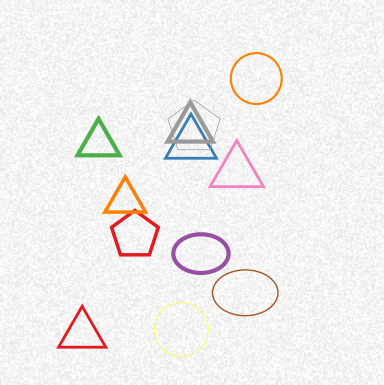[{"shape": "triangle", "thickness": 2, "radius": 0.35, "center": [0.213, 0.134]}, {"shape": "pentagon", "thickness": 2.5, "radius": 0.32, "center": [0.35, 0.39]}, {"shape": "triangle", "thickness": 2, "radius": 0.38, "center": [0.496, 0.627]}, {"shape": "triangle", "thickness": 3, "radius": 0.32, "center": [0.256, 0.628]}, {"shape": "oval", "thickness": 3, "radius": 0.36, "center": [0.522, 0.341]}, {"shape": "circle", "thickness": 1.5, "radius": 0.33, "center": [0.666, 0.796]}, {"shape": "triangle", "thickness": 2.5, "radius": 0.3, "center": [0.325, 0.48]}, {"shape": "circle", "thickness": 0.5, "radius": 0.35, "center": [0.471, 0.144]}, {"shape": "oval", "thickness": 1, "radius": 0.43, "center": [0.637, 0.24]}, {"shape": "triangle", "thickness": 2, "radius": 0.4, "center": [0.615, 0.555]}, {"shape": "pentagon", "thickness": 0.5, "radius": 0.36, "center": [0.504, 0.669]}, {"shape": "triangle", "thickness": 3, "radius": 0.34, "center": [0.494, 0.666]}]